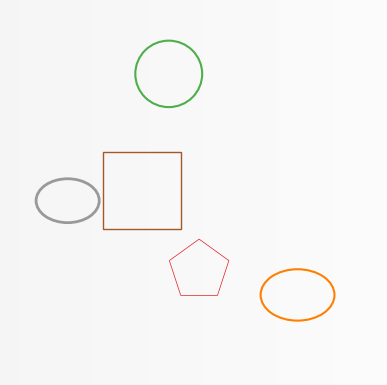[{"shape": "pentagon", "thickness": 0.5, "radius": 0.4, "center": [0.514, 0.298]}, {"shape": "circle", "thickness": 1.5, "radius": 0.43, "center": [0.435, 0.808]}, {"shape": "oval", "thickness": 1.5, "radius": 0.48, "center": [0.768, 0.234]}, {"shape": "square", "thickness": 1, "radius": 0.5, "center": [0.367, 0.506]}, {"shape": "oval", "thickness": 2, "radius": 0.41, "center": [0.175, 0.479]}]